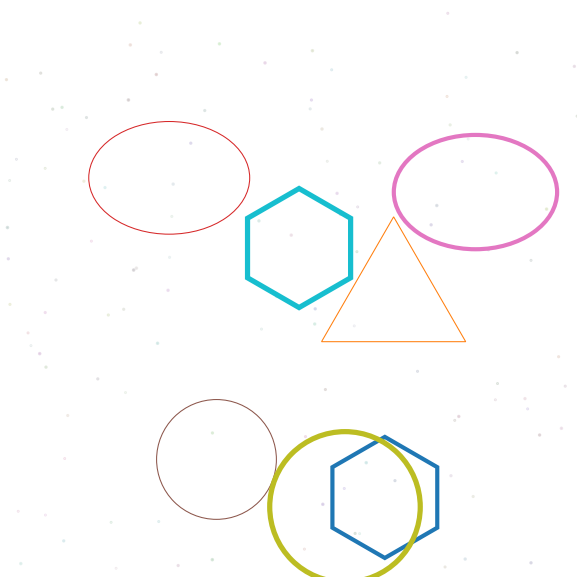[{"shape": "hexagon", "thickness": 2, "radius": 0.52, "center": [0.666, 0.138]}, {"shape": "triangle", "thickness": 0.5, "radius": 0.72, "center": [0.682, 0.48]}, {"shape": "oval", "thickness": 0.5, "radius": 0.7, "center": [0.293, 0.691]}, {"shape": "circle", "thickness": 0.5, "radius": 0.52, "center": [0.375, 0.204]}, {"shape": "oval", "thickness": 2, "radius": 0.71, "center": [0.823, 0.667]}, {"shape": "circle", "thickness": 2.5, "radius": 0.65, "center": [0.597, 0.121]}, {"shape": "hexagon", "thickness": 2.5, "radius": 0.52, "center": [0.518, 0.57]}]